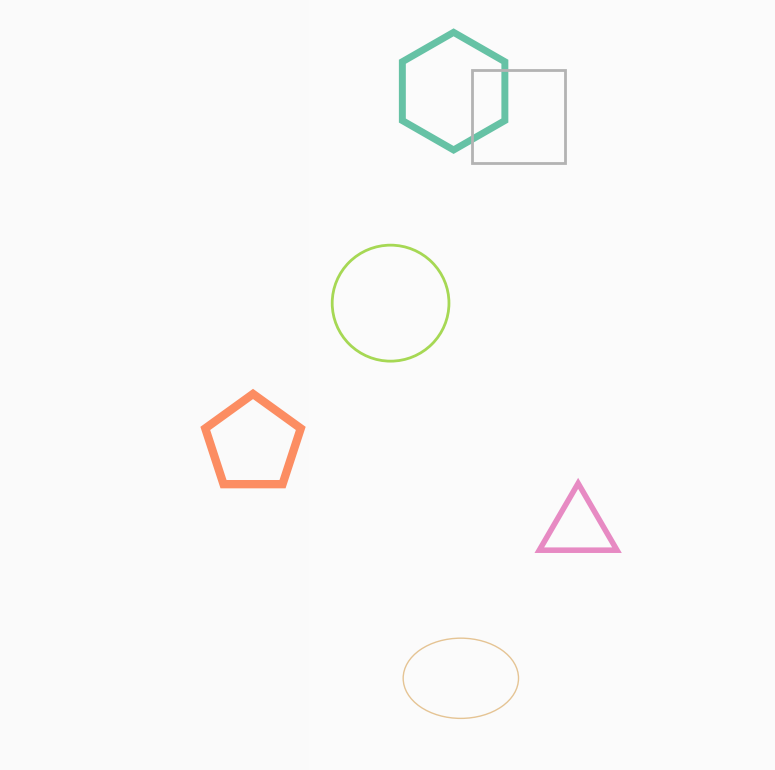[{"shape": "hexagon", "thickness": 2.5, "radius": 0.38, "center": [0.585, 0.882]}, {"shape": "pentagon", "thickness": 3, "radius": 0.32, "center": [0.326, 0.424]}, {"shape": "triangle", "thickness": 2, "radius": 0.29, "center": [0.746, 0.314]}, {"shape": "circle", "thickness": 1, "radius": 0.38, "center": [0.504, 0.606]}, {"shape": "oval", "thickness": 0.5, "radius": 0.37, "center": [0.595, 0.119]}, {"shape": "square", "thickness": 1, "radius": 0.3, "center": [0.669, 0.849]}]